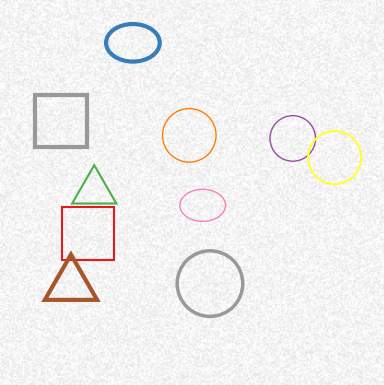[{"shape": "square", "thickness": 1.5, "radius": 0.34, "center": [0.229, 0.395]}, {"shape": "oval", "thickness": 3, "radius": 0.35, "center": [0.345, 0.889]}, {"shape": "triangle", "thickness": 1.5, "radius": 0.33, "center": [0.245, 0.505]}, {"shape": "circle", "thickness": 1, "radius": 0.3, "center": [0.76, 0.64]}, {"shape": "circle", "thickness": 1, "radius": 0.35, "center": [0.492, 0.648]}, {"shape": "circle", "thickness": 1.5, "radius": 0.34, "center": [0.869, 0.591]}, {"shape": "triangle", "thickness": 3, "radius": 0.39, "center": [0.184, 0.26]}, {"shape": "oval", "thickness": 1, "radius": 0.3, "center": [0.526, 0.467]}, {"shape": "square", "thickness": 3, "radius": 0.34, "center": [0.159, 0.685]}, {"shape": "circle", "thickness": 2.5, "radius": 0.43, "center": [0.545, 0.263]}]